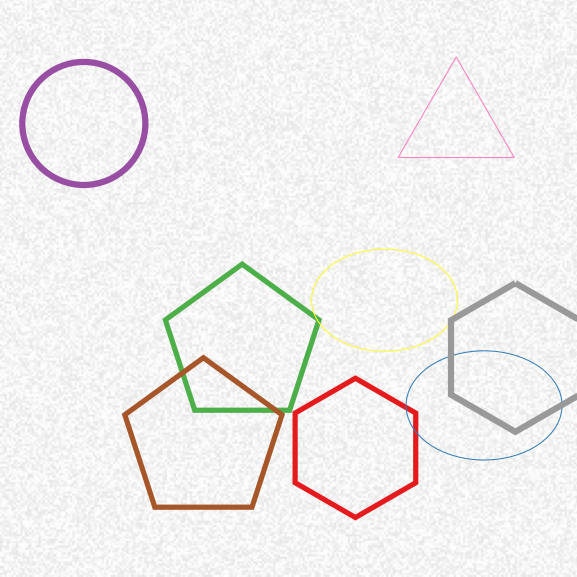[{"shape": "hexagon", "thickness": 2.5, "radius": 0.6, "center": [0.615, 0.224]}, {"shape": "oval", "thickness": 0.5, "radius": 0.68, "center": [0.838, 0.297]}, {"shape": "pentagon", "thickness": 2.5, "radius": 0.7, "center": [0.419, 0.402]}, {"shape": "circle", "thickness": 3, "radius": 0.53, "center": [0.145, 0.785]}, {"shape": "oval", "thickness": 0.5, "radius": 0.63, "center": [0.666, 0.479]}, {"shape": "pentagon", "thickness": 2.5, "radius": 0.72, "center": [0.352, 0.237]}, {"shape": "triangle", "thickness": 0.5, "radius": 0.58, "center": [0.79, 0.784]}, {"shape": "hexagon", "thickness": 3, "radius": 0.64, "center": [0.892, 0.38]}]